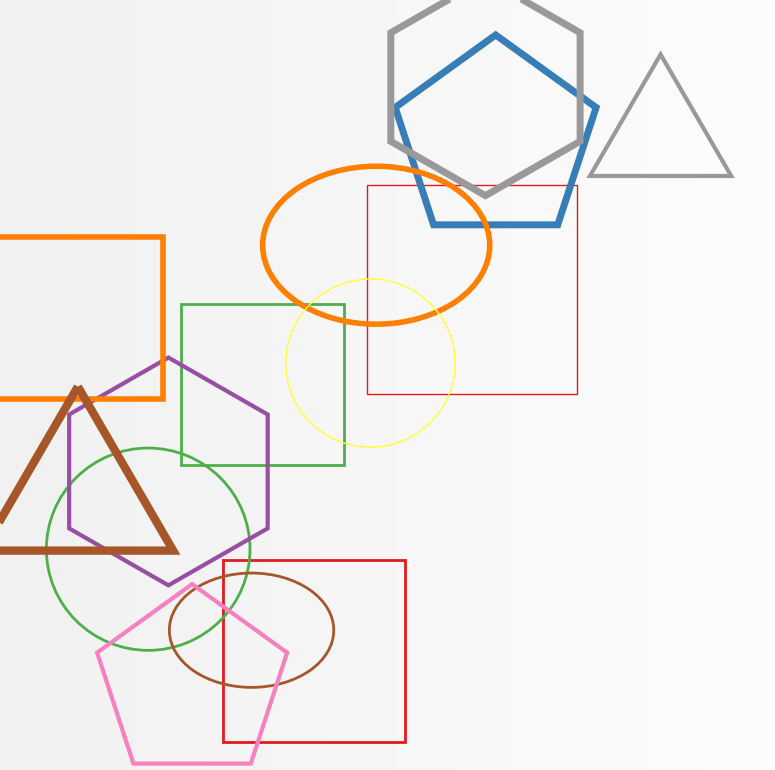[{"shape": "square", "thickness": 0.5, "radius": 0.68, "center": [0.609, 0.624]}, {"shape": "square", "thickness": 1, "radius": 0.59, "center": [0.405, 0.154]}, {"shape": "pentagon", "thickness": 2.5, "radius": 0.68, "center": [0.64, 0.818]}, {"shape": "square", "thickness": 1, "radius": 0.52, "center": [0.339, 0.501]}, {"shape": "circle", "thickness": 1, "radius": 0.66, "center": [0.191, 0.287]}, {"shape": "hexagon", "thickness": 1.5, "radius": 0.74, "center": [0.217, 0.388]}, {"shape": "oval", "thickness": 2, "radius": 0.73, "center": [0.485, 0.682]}, {"shape": "square", "thickness": 2, "radius": 0.53, "center": [0.104, 0.587]}, {"shape": "circle", "thickness": 0.5, "radius": 0.55, "center": [0.478, 0.528]}, {"shape": "triangle", "thickness": 3, "radius": 0.71, "center": [0.1, 0.356]}, {"shape": "oval", "thickness": 1, "radius": 0.53, "center": [0.325, 0.182]}, {"shape": "pentagon", "thickness": 1.5, "radius": 0.64, "center": [0.248, 0.113]}, {"shape": "hexagon", "thickness": 2.5, "radius": 0.71, "center": [0.626, 0.887]}, {"shape": "triangle", "thickness": 1.5, "radius": 0.53, "center": [0.852, 0.824]}]